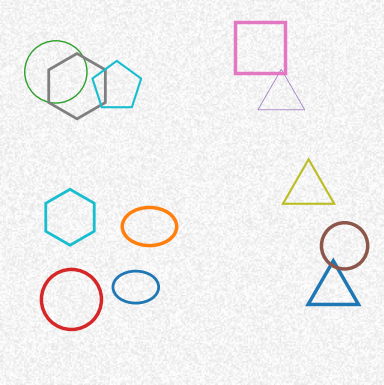[{"shape": "triangle", "thickness": 2.5, "radius": 0.38, "center": [0.866, 0.247]}, {"shape": "oval", "thickness": 2, "radius": 0.3, "center": [0.353, 0.254]}, {"shape": "oval", "thickness": 2.5, "radius": 0.35, "center": [0.388, 0.412]}, {"shape": "circle", "thickness": 1, "radius": 0.4, "center": [0.145, 0.813]}, {"shape": "circle", "thickness": 2.5, "radius": 0.39, "center": [0.186, 0.222]}, {"shape": "triangle", "thickness": 0.5, "radius": 0.35, "center": [0.731, 0.75]}, {"shape": "circle", "thickness": 2.5, "radius": 0.3, "center": [0.895, 0.361]}, {"shape": "square", "thickness": 2.5, "radius": 0.33, "center": [0.675, 0.876]}, {"shape": "hexagon", "thickness": 2, "radius": 0.42, "center": [0.2, 0.776]}, {"shape": "triangle", "thickness": 1.5, "radius": 0.38, "center": [0.802, 0.509]}, {"shape": "pentagon", "thickness": 1.5, "radius": 0.33, "center": [0.303, 0.775]}, {"shape": "hexagon", "thickness": 2, "radius": 0.36, "center": [0.182, 0.436]}]